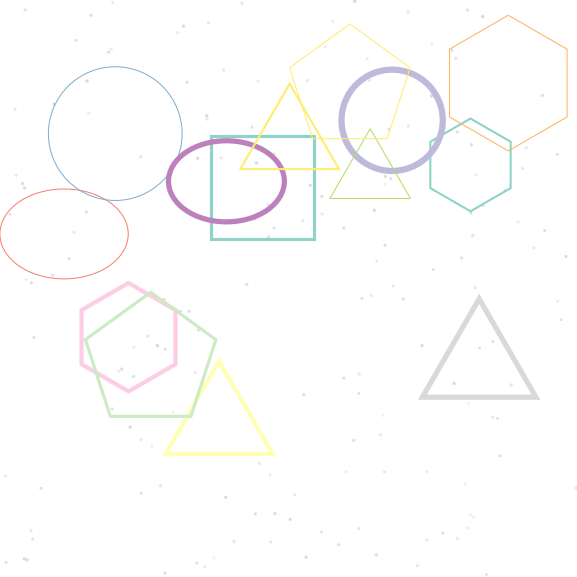[{"shape": "square", "thickness": 1.5, "radius": 0.45, "center": [0.455, 0.675]}, {"shape": "hexagon", "thickness": 1, "radius": 0.4, "center": [0.815, 0.714]}, {"shape": "triangle", "thickness": 2, "radius": 0.53, "center": [0.379, 0.267]}, {"shape": "circle", "thickness": 3, "radius": 0.44, "center": [0.679, 0.791]}, {"shape": "oval", "thickness": 0.5, "radius": 0.56, "center": [0.111, 0.594]}, {"shape": "circle", "thickness": 0.5, "radius": 0.58, "center": [0.2, 0.768]}, {"shape": "hexagon", "thickness": 0.5, "radius": 0.59, "center": [0.88, 0.855]}, {"shape": "triangle", "thickness": 0.5, "radius": 0.4, "center": [0.641, 0.696]}, {"shape": "hexagon", "thickness": 2, "radius": 0.47, "center": [0.223, 0.415]}, {"shape": "triangle", "thickness": 2.5, "radius": 0.57, "center": [0.83, 0.368]}, {"shape": "oval", "thickness": 2.5, "radius": 0.5, "center": [0.392, 0.685]}, {"shape": "pentagon", "thickness": 1.5, "radius": 0.59, "center": [0.261, 0.374]}, {"shape": "triangle", "thickness": 1, "radius": 0.49, "center": [0.502, 0.756]}, {"shape": "pentagon", "thickness": 0.5, "radius": 0.55, "center": [0.606, 0.848]}]